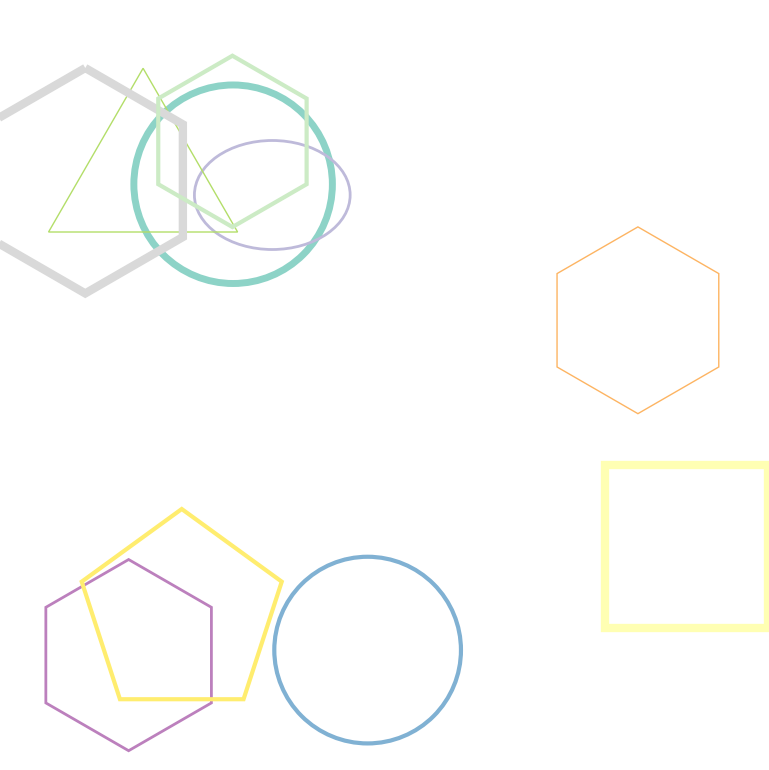[{"shape": "circle", "thickness": 2.5, "radius": 0.64, "center": [0.303, 0.761]}, {"shape": "square", "thickness": 3, "radius": 0.53, "center": [0.892, 0.29]}, {"shape": "oval", "thickness": 1, "radius": 0.51, "center": [0.354, 0.747]}, {"shape": "circle", "thickness": 1.5, "radius": 0.61, "center": [0.477, 0.156]}, {"shape": "hexagon", "thickness": 0.5, "radius": 0.61, "center": [0.828, 0.584]}, {"shape": "triangle", "thickness": 0.5, "radius": 0.71, "center": [0.186, 0.77]}, {"shape": "hexagon", "thickness": 3, "radius": 0.73, "center": [0.111, 0.765]}, {"shape": "hexagon", "thickness": 1, "radius": 0.62, "center": [0.167, 0.149]}, {"shape": "hexagon", "thickness": 1.5, "radius": 0.56, "center": [0.302, 0.816]}, {"shape": "pentagon", "thickness": 1.5, "radius": 0.68, "center": [0.236, 0.202]}]